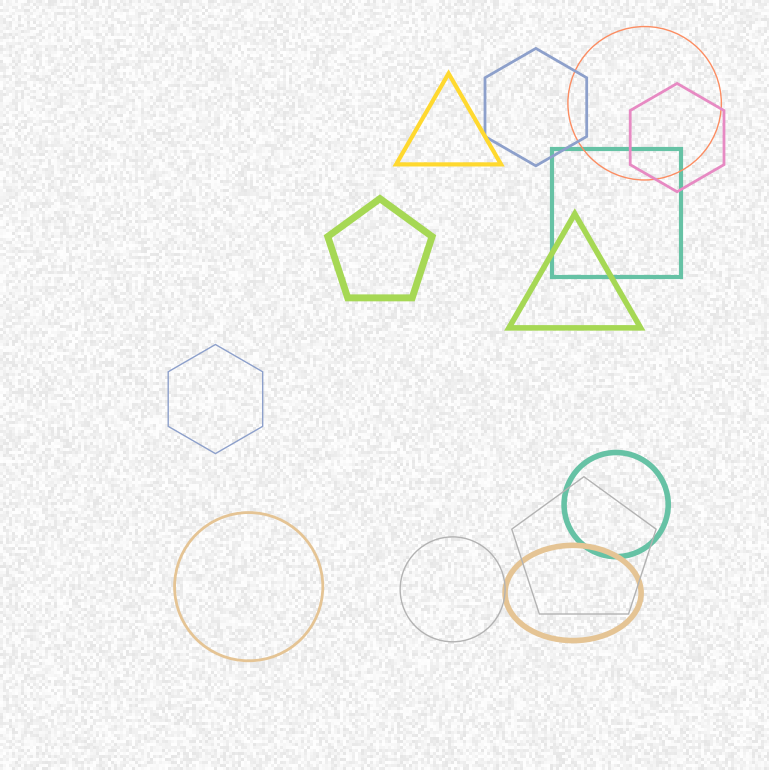[{"shape": "square", "thickness": 1.5, "radius": 0.42, "center": [0.801, 0.723]}, {"shape": "circle", "thickness": 2, "radius": 0.34, "center": [0.8, 0.345]}, {"shape": "circle", "thickness": 0.5, "radius": 0.5, "center": [0.837, 0.866]}, {"shape": "hexagon", "thickness": 1, "radius": 0.38, "center": [0.696, 0.861]}, {"shape": "hexagon", "thickness": 0.5, "radius": 0.35, "center": [0.28, 0.482]}, {"shape": "hexagon", "thickness": 1, "radius": 0.35, "center": [0.879, 0.821]}, {"shape": "pentagon", "thickness": 2.5, "radius": 0.36, "center": [0.493, 0.671]}, {"shape": "triangle", "thickness": 2, "radius": 0.49, "center": [0.746, 0.624]}, {"shape": "triangle", "thickness": 1.5, "radius": 0.39, "center": [0.583, 0.826]}, {"shape": "oval", "thickness": 2, "radius": 0.44, "center": [0.744, 0.23]}, {"shape": "circle", "thickness": 1, "radius": 0.48, "center": [0.323, 0.238]}, {"shape": "circle", "thickness": 0.5, "radius": 0.34, "center": [0.588, 0.235]}, {"shape": "pentagon", "thickness": 0.5, "radius": 0.49, "center": [0.758, 0.282]}]